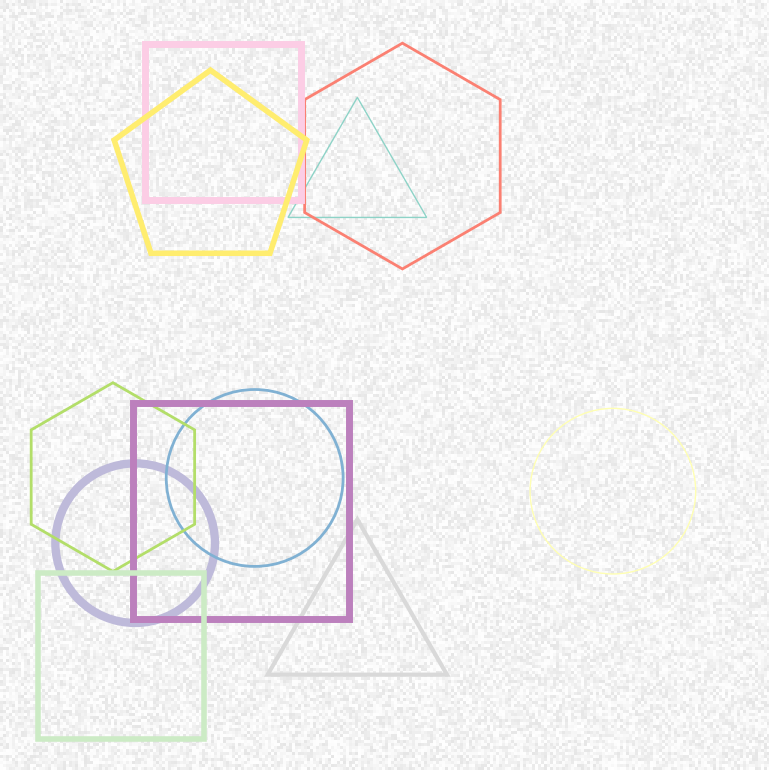[{"shape": "triangle", "thickness": 0.5, "radius": 0.52, "center": [0.464, 0.77]}, {"shape": "circle", "thickness": 0.5, "radius": 0.54, "center": [0.796, 0.362]}, {"shape": "circle", "thickness": 3, "radius": 0.52, "center": [0.176, 0.295]}, {"shape": "hexagon", "thickness": 1, "radius": 0.73, "center": [0.523, 0.797]}, {"shape": "circle", "thickness": 1, "radius": 0.57, "center": [0.331, 0.379]}, {"shape": "hexagon", "thickness": 1, "radius": 0.61, "center": [0.147, 0.38]}, {"shape": "square", "thickness": 2.5, "radius": 0.51, "center": [0.289, 0.842]}, {"shape": "triangle", "thickness": 1.5, "radius": 0.67, "center": [0.464, 0.191]}, {"shape": "square", "thickness": 2.5, "radius": 0.7, "center": [0.313, 0.336]}, {"shape": "square", "thickness": 2, "radius": 0.54, "center": [0.158, 0.148]}, {"shape": "pentagon", "thickness": 2, "radius": 0.66, "center": [0.273, 0.777]}]